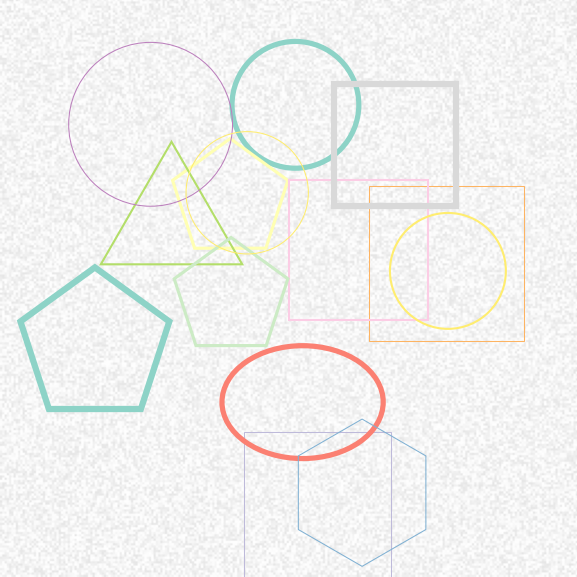[{"shape": "pentagon", "thickness": 3, "radius": 0.68, "center": [0.164, 0.401]}, {"shape": "circle", "thickness": 2.5, "radius": 0.55, "center": [0.512, 0.818]}, {"shape": "pentagon", "thickness": 1.5, "radius": 0.53, "center": [0.399, 0.654]}, {"shape": "square", "thickness": 0.5, "radius": 0.64, "center": [0.549, 0.123]}, {"shape": "oval", "thickness": 2.5, "radius": 0.7, "center": [0.524, 0.303]}, {"shape": "hexagon", "thickness": 0.5, "radius": 0.64, "center": [0.627, 0.146]}, {"shape": "square", "thickness": 0.5, "radius": 0.67, "center": [0.772, 0.543]}, {"shape": "triangle", "thickness": 1, "radius": 0.71, "center": [0.297, 0.612]}, {"shape": "square", "thickness": 1, "radius": 0.6, "center": [0.621, 0.566]}, {"shape": "square", "thickness": 3, "radius": 0.53, "center": [0.684, 0.749]}, {"shape": "circle", "thickness": 0.5, "radius": 0.71, "center": [0.261, 0.784]}, {"shape": "pentagon", "thickness": 1.5, "radius": 0.52, "center": [0.4, 0.484]}, {"shape": "circle", "thickness": 0.5, "radius": 0.53, "center": [0.428, 0.665]}, {"shape": "circle", "thickness": 1, "radius": 0.5, "center": [0.776, 0.53]}]